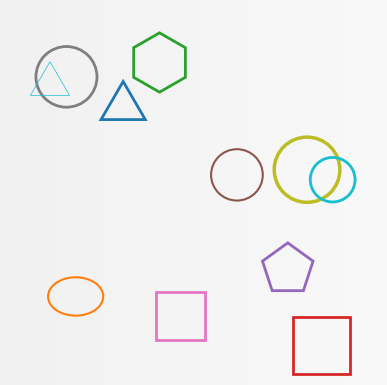[{"shape": "triangle", "thickness": 2, "radius": 0.33, "center": [0.318, 0.722]}, {"shape": "oval", "thickness": 1.5, "radius": 0.36, "center": [0.195, 0.23]}, {"shape": "hexagon", "thickness": 2, "radius": 0.39, "center": [0.412, 0.838]}, {"shape": "square", "thickness": 2, "radius": 0.37, "center": [0.829, 0.103]}, {"shape": "pentagon", "thickness": 2, "radius": 0.34, "center": [0.743, 0.301]}, {"shape": "circle", "thickness": 1.5, "radius": 0.33, "center": [0.611, 0.546]}, {"shape": "square", "thickness": 2, "radius": 0.31, "center": [0.465, 0.179]}, {"shape": "circle", "thickness": 2, "radius": 0.39, "center": [0.172, 0.8]}, {"shape": "circle", "thickness": 2.5, "radius": 0.42, "center": [0.792, 0.559]}, {"shape": "triangle", "thickness": 0.5, "radius": 0.29, "center": [0.129, 0.781]}, {"shape": "circle", "thickness": 2, "radius": 0.29, "center": [0.858, 0.533]}]